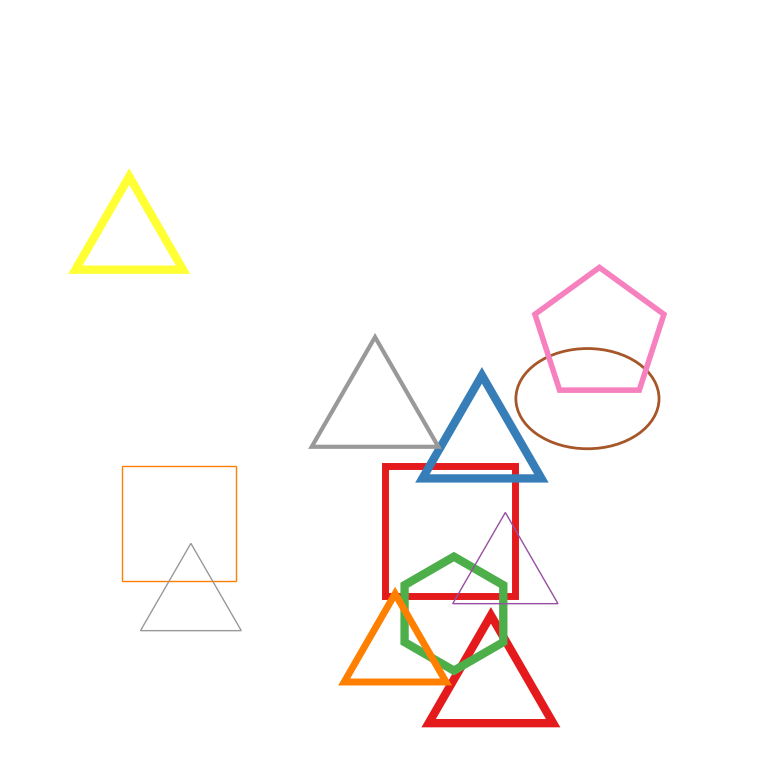[{"shape": "triangle", "thickness": 3, "radius": 0.47, "center": [0.638, 0.107]}, {"shape": "square", "thickness": 2.5, "radius": 0.42, "center": [0.585, 0.31]}, {"shape": "triangle", "thickness": 3, "radius": 0.45, "center": [0.626, 0.423]}, {"shape": "hexagon", "thickness": 3, "radius": 0.37, "center": [0.59, 0.203]}, {"shape": "triangle", "thickness": 0.5, "radius": 0.39, "center": [0.656, 0.255]}, {"shape": "triangle", "thickness": 2.5, "radius": 0.38, "center": [0.513, 0.153]}, {"shape": "square", "thickness": 0.5, "radius": 0.37, "center": [0.232, 0.32]}, {"shape": "triangle", "thickness": 3, "radius": 0.4, "center": [0.168, 0.69]}, {"shape": "oval", "thickness": 1, "radius": 0.46, "center": [0.763, 0.482]}, {"shape": "pentagon", "thickness": 2, "radius": 0.44, "center": [0.778, 0.565]}, {"shape": "triangle", "thickness": 1.5, "radius": 0.47, "center": [0.487, 0.467]}, {"shape": "triangle", "thickness": 0.5, "radius": 0.38, "center": [0.248, 0.219]}]